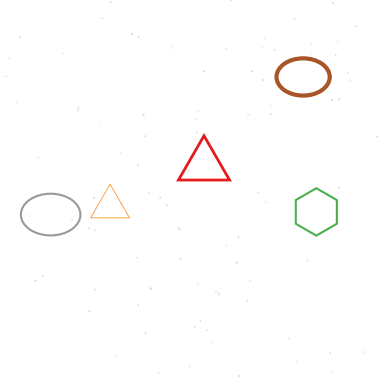[{"shape": "triangle", "thickness": 2, "radius": 0.38, "center": [0.53, 0.571]}, {"shape": "hexagon", "thickness": 1.5, "radius": 0.31, "center": [0.822, 0.45]}, {"shape": "triangle", "thickness": 0.5, "radius": 0.29, "center": [0.286, 0.463]}, {"shape": "oval", "thickness": 3, "radius": 0.35, "center": [0.787, 0.8]}, {"shape": "oval", "thickness": 1.5, "radius": 0.39, "center": [0.132, 0.443]}]